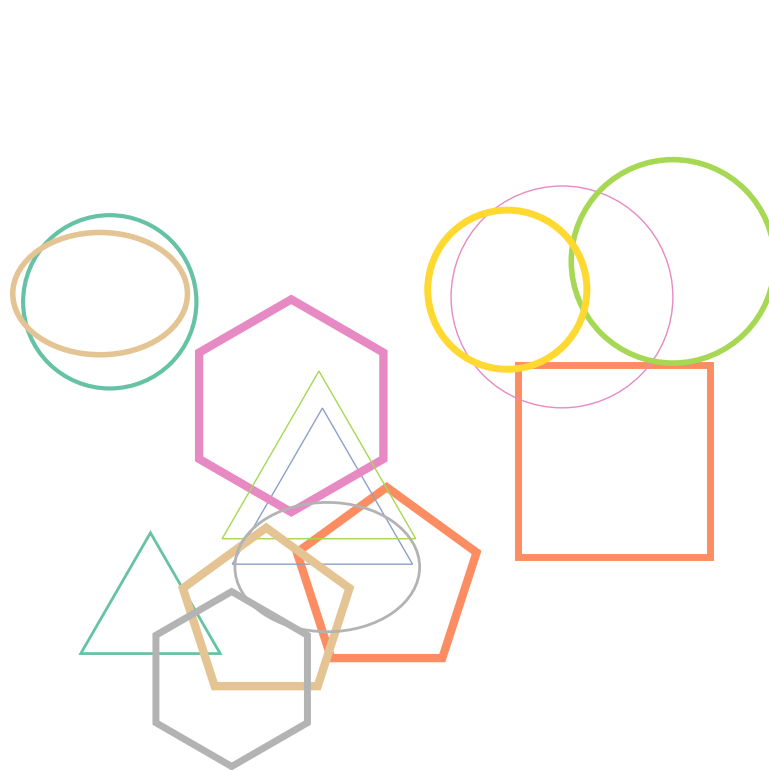[{"shape": "triangle", "thickness": 1, "radius": 0.52, "center": [0.195, 0.203]}, {"shape": "circle", "thickness": 1.5, "radius": 0.56, "center": [0.143, 0.608]}, {"shape": "square", "thickness": 2.5, "radius": 0.62, "center": [0.797, 0.401]}, {"shape": "pentagon", "thickness": 3, "radius": 0.61, "center": [0.502, 0.245]}, {"shape": "triangle", "thickness": 0.5, "radius": 0.68, "center": [0.419, 0.335]}, {"shape": "hexagon", "thickness": 3, "radius": 0.69, "center": [0.378, 0.473]}, {"shape": "circle", "thickness": 0.5, "radius": 0.72, "center": [0.73, 0.614]}, {"shape": "circle", "thickness": 2, "radius": 0.66, "center": [0.874, 0.661]}, {"shape": "triangle", "thickness": 0.5, "radius": 0.73, "center": [0.414, 0.373]}, {"shape": "circle", "thickness": 2.5, "radius": 0.52, "center": [0.659, 0.624]}, {"shape": "pentagon", "thickness": 3, "radius": 0.57, "center": [0.346, 0.201]}, {"shape": "oval", "thickness": 2, "radius": 0.57, "center": [0.13, 0.619]}, {"shape": "oval", "thickness": 1, "radius": 0.6, "center": [0.425, 0.264]}, {"shape": "hexagon", "thickness": 2.5, "radius": 0.57, "center": [0.301, 0.118]}]